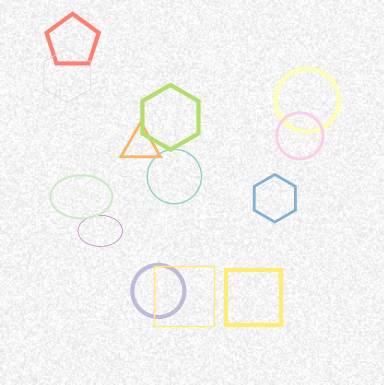[{"shape": "circle", "thickness": 1, "radius": 0.35, "center": [0.453, 0.541]}, {"shape": "circle", "thickness": 3, "radius": 0.41, "center": [0.798, 0.74]}, {"shape": "circle", "thickness": 3, "radius": 0.34, "center": [0.411, 0.244]}, {"shape": "pentagon", "thickness": 3, "radius": 0.36, "center": [0.189, 0.893]}, {"shape": "hexagon", "thickness": 2, "radius": 0.31, "center": [0.714, 0.485]}, {"shape": "triangle", "thickness": 2, "radius": 0.3, "center": [0.365, 0.622]}, {"shape": "hexagon", "thickness": 3, "radius": 0.42, "center": [0.443, 0.695]}, {"shape": "circle", "thickness": 2, "radius": 0.3, "center": [0.779, 0.647]}, {"shape": "hexagon", "thickness": 0.5, "radius": 0.35, "center": [0.175, 0.804]}, {"shape": "oval", "thickness": 0.5, "radius": 0.29, "center": [0.26, 0.4]}, {"shape": "oval", "thickness": 1.5, "radius": 0.4, "center": [0.211, 0.489]}, {"shape": "square", "thickness": 1, "radius": 0.39, "center": [0.478, 0.231]}, {"shape": "square", "thickness": 3, "radius": 0.36, "center": [0.658, 0.227]}]